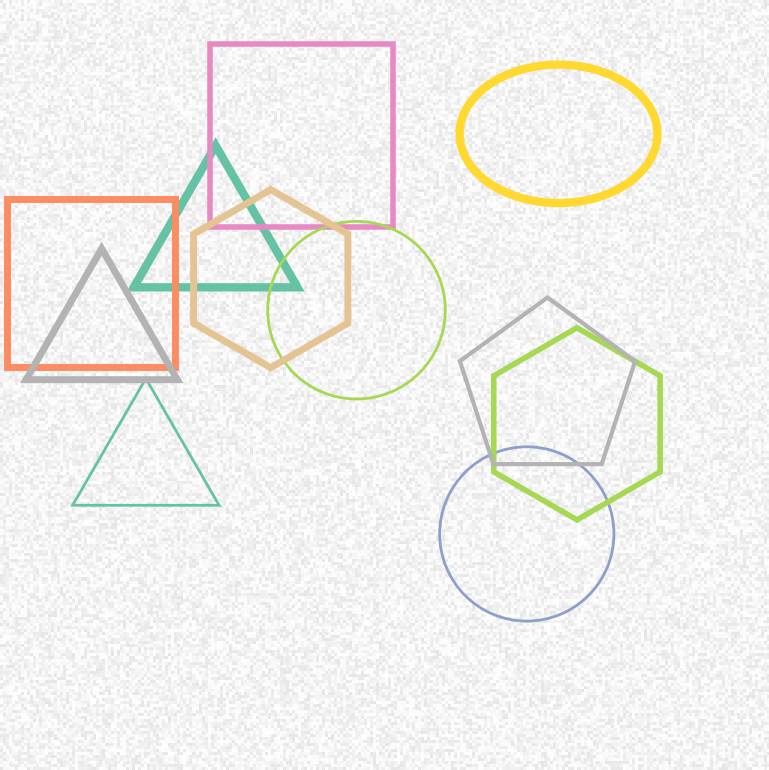[{"shape": "triangle", "thickness": 3, "radius": 0.61, "center": [0.28, 0.688]}, {"shape": "triangle", "thickness": 1, "radius": 0.55, "center": [0.189, 0.399]}, {"shape": "square", "thickness": 2.5, "radius": 0.54, "center": [0.119, 0.632]}, {"shape": "circle", "thickness": 1, "radius": 0.57, "center": [0.684, 0.307]}, {"shape": "square", "thickness": 2, "radius": 0.59, "center": [0.392, 0.824]}, {"shape": "circle", "thickness": 1, "radius": 0.58, "center": [0.463, 0.597]}, {"shape": "hexagon", "thickness": 2, "radius": 0.62, "center": [0.749, 0.45]}, {"shape": "oval", "thickness": 3, "radius": 0.64, "center": [0.725, 0.826]}, {"shape": "hexagon", "thickness": 2.5, "radius": 0.58, "center": [0.352, 0.638]}, {"shape": "triangle", "thickness": 2.5, "radius": 0.57, "center": [0.132, 0.564]}, {"shape": "pentagon", "thickness": 1.5, "radius": 0.6, "center": [0.711, 0.494]}]